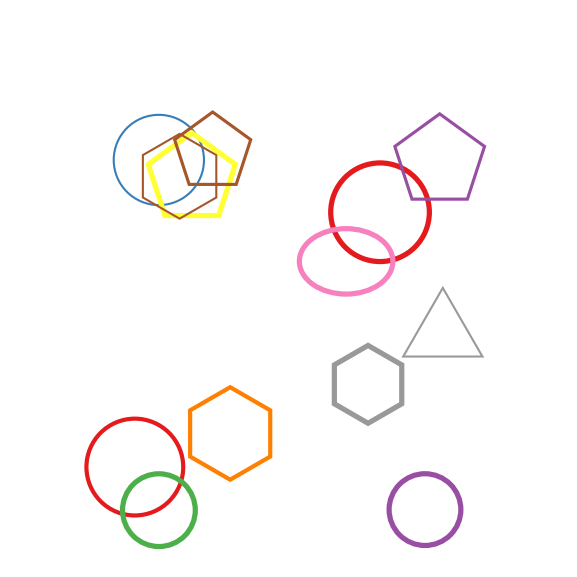[{"shape": "circle", "thickness": 2, "radius": 0.42, "center": [0.233, 0.19]}, {"shape": "circle", "thickness": 2.5, "radius": 0.43, "center": [0.658, 0.632]}, {"shape": "circle", "thickness": 1, "radius": 0.39, "center": [0.275, 0.722]}, {"shape": "circle", "thickness": 2.5, "radius": 0.31, "center": [0.275, 0.116]}, {"shape": "pentagon", "thickness": 1.5, "radius": 0.41, "center": [0.761, 0.72]}, {"shape": "circle", "thickness": 2.5, "radius": 0.31, "center": [0.736, 0.117]}, {"shape": "hexagon", "thickness": 2, "radius": 0.4, "center": [0.399, 0.249]}, {"shape": "pentagon", "thickness": 2.5, "radius": 0.4, "center": [0.332, 0.69]}, {"shape": "pentagon", "thickness": 1.5, "radius": 0.35, "center": [0.368, 0.736]}, {"shape": "hexagon", "thickness": 1, "radius": 0.37, "center": [0.311, 0.694]}, {"shape": "oval", "thickness": 2.5, "radius": 0.4, "center": [0.599, 0.547]}, {"shape": "hexagon", "thickness": 2.5, "radius": 0.34, "center": [0.637, 0.334]}, {"shape": "triangle", "thickness": 1, "radius": 0.4, "center": [0.767, 0.421]}]